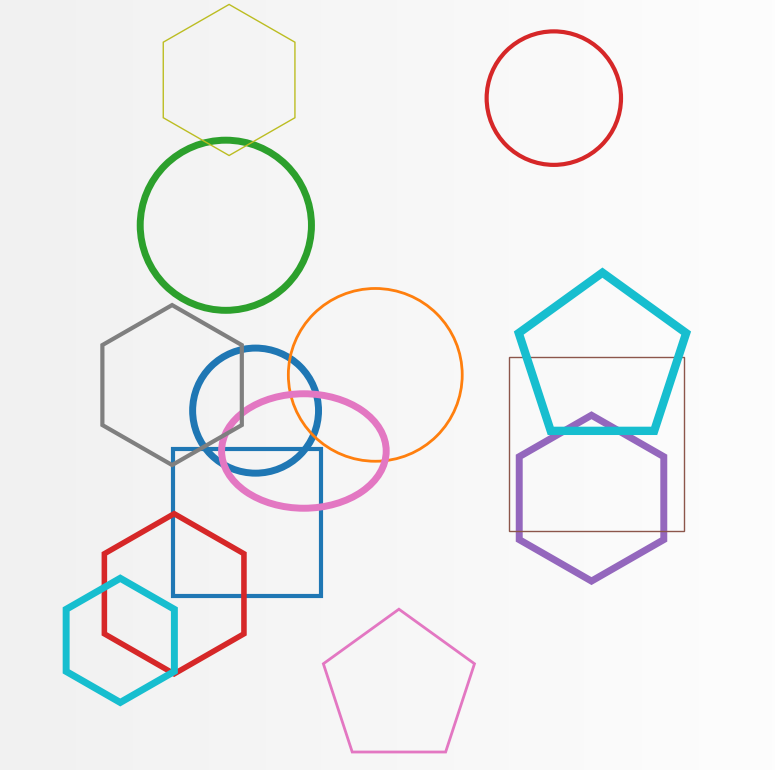[{"shape": "circle", "thickness": 2.5, "radius": 0.41, "center": [0.33, 0.467]}, {"shape": "square", "thickness": 1.5, "radius": 0.48, "center": [0.318, 0.321]}, {"shape": "circle", "thickness": 1, "radius": 0.56, "center": [0.484, 0.513]}, {"shape": "circle", "thickness": 2.5, "radius": 0.55, "center": [0.291, 0.707]}, {"shape": "circle", "thickness": 1.5, "radius": 0.43, "center": [0.715, 0.873]}, {"shape": "hexagon", "thickness": 2, "radius": 0.52, "center": [0.225, 0.229]}, {"shape": "hexagon", "thickness": 2.5, "radius": 0.54, "center": [0.763, 0.353]}, {"shape": "square", "thickness": 0.5, "radius": 0.56, "center": [0.77, 0.423]}, {"shape": "oval", "thickness": 2.5, "radius": 0.53, "center": [0.392, 0.414]}, {"shape": "pentagon", "thickness": 1, "radius": 0.51, "center": [0.515, 0.106]}, {"shape": "hexagon", "thickness": 1.5, "radius": 0.52, "center": [0.222, 0.5]}, {"shape": "hexagon", "thickness": 0.5, "radius": 0.49, "center": [0.296, 0.896]}, {"shape": "hexagon", "thickness": 2.5, "radius": 0.4, "center": [0.155, 0.168]}, {"shape": "pentagon", "thickness": 3, "radius": 0.57, "center": [0.777, 0.532]}]